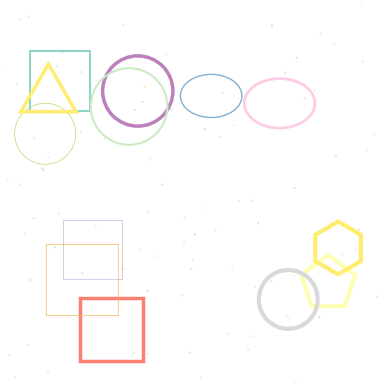[{"shape": "square", "thickness": 1.5, "radius": 0.39, "center": [0.156, 0.79]}, {"shape": "pentagon", "thickness": 3, "radius": 0.37, "center": [0.853, 0.264]}, {"shape": "square", "thickness": 0.5, "radius": 0.38, "center": [0.24, 0.352]}, {"shape": "square", "thickness": 2.5, "radius": 0.41, "center": [0.289, 0.145]}, {"shape": "oval", "thickness": 1, "radius": 0.4, "center": [0.549, 0.751]}, {"shape": "square", "thickness": 0.5, "radius": 0.46, "center": [0.214, 0.274]}, {"shape": "circle", "thickness": 0.5, "radius": 0.4, "center": [0.117, 0.652]}, {"shape": "oval", "thickness": 2, "radius": 0.46, "center": [0.726, 0.732]}, {"shape": "circle", "thickness": 3, "radius": 0.38, "center": [0.749, 0.222]}, {"shape": "circle", "thickness": 2.5, "radius": 0.46, "center": [0.358, 0.764]}, {"shape": "circle", "thickness": 1.5, "radius": 0.5, "center": [0.335, 0.723]}, {"shape": "triangle", "thickness": 2.5, "radius": 0.41, "center": [0.126, 0.751]}, {"shape": "hexagon", "thickness": 3, "radius": 0.34, "center": [0.878, 0.356]}]